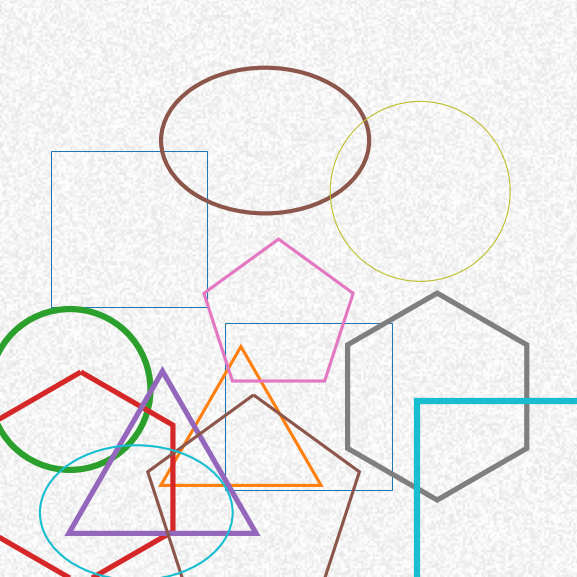[{"shape": "square", "thickness": 0.5, "radius": 0.67, "center": [0.223, 0.602]}, {"shape": "square", "thickness": 0.5, "radius": 0.72, "center": [0.533, 0.295]}, {"shape": "triangle", "thickness": 1.5, "radius": 0.8, "center": [0.417, 0.239]}, {"shape": "circle", "thickness": 3, "radius": 0.7, "center": [0.121, 0.325]}, {"shape": "hexagon", "thickness": 2.5, "radius": 0.92, "center": [0.14, 0.171]}, {"shape": "triangle", "thickness": 2.5, "radius": 0.94, "center": [0.281, 0.169]}, {"shape": "oval", "thickness": 2, "radius": 0.9, "center": [0.459, 0.756]}, {"shape": "pentagon", "thickness": 1.5, "radius": 0.96, "center": [0.439, 0.123]}, {"shape": "pentagon", "thickness": 1.5, "radius": 0.68, "center": [0.482, 0.449]}, {"shape": "hexagon", "thickness": 2.5, "radius": 0.9, "center": [0.757, 0.312]}, {"shape": "circle", "thickness": 0.5, "radius": 0.78, "center": [0.728, 0.668]}, {"shape": "oval", "thickness": 1, "radius": 0.83, "center": [0.236, 0.111]}, {"shape": "square", "thickness": 3, "radius": 0.81, "center": [0.884, 0.144]}]